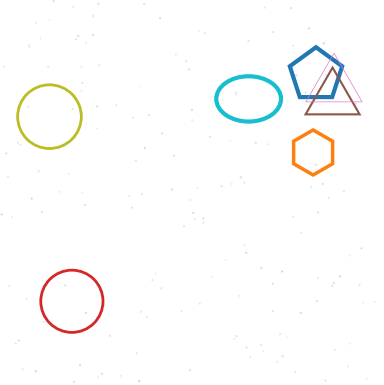[{"shape": "pentagon", "thickness": 3, "radius": 0.36, "center": [0.821, 0.806]}, {"shape": "hexagon", "thickness": 2.5, "radius": 0.29, "center": [0.813, 0.604]}, {"shape": "circle", "thickness": 2, "radius": 0.4, "center": [0.187, 0.217]}, {"shape": "triangle", "thickness": 1.5, "radius": 0.41, "center": [0.864, 0.743]}, {"shape": "triangle", "thickness": 0.5, "radius": 0.42, "center": [0.868, 0.778]}, {"shape": "circle", "thickness": 2, "radius": 0.41, "center": [0.129, 0.697]}, {"shape": "oval", "thickness": 3, "radius": 0.42, "center": [0.646, 0.743]}]